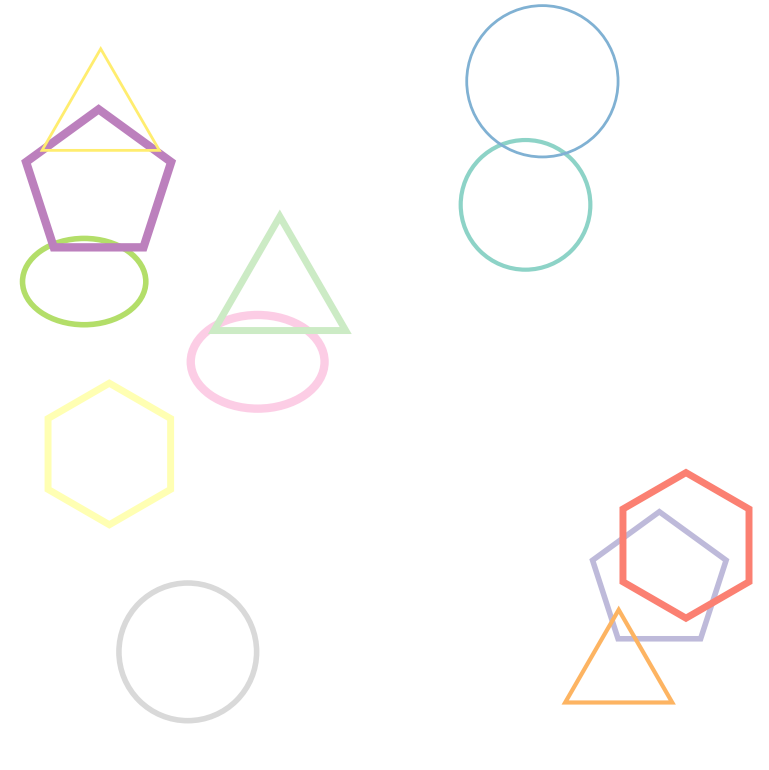[{"shape": "circle", "thickness": 1.5, "radius": 0.42, "center": [0.682, 0.734]}, {"shape": "hexagon", "thickness": 2.5, "radius": 0.46, "center": [0.142, 0.41]}, {"shape": "pentagon", "thickness": 2, "radius": 0.46, "center": [0.856, 0.244]}, {"shape": "hexagon", "thickness": 2.5, "radius": 0.47, "center": [0.891, 0.292]}, {"shape": "circle", "thickness": 1, "radius": 0.49, "center": [0.704, 0.894]}, {"shape": "triangle", "thickness": 1.5, "radius": 0.4, "center": [0.804, 0.128]}, {"shape": "oval", "thickness": 2, "radius": 0.4, "center": [0.109, 0.634]}, {"shape": "oval", "thickness": 3, "radius": 0.43, "center": [0.335, 0.53]}, {"shape": "circle", "thickness": 2, "radius": 0.45, "center": [0.244, 0.153]}, {"shape": "pentagon", "thickness": 3, "radius": 0.5, "center": [0.128, 0.759]}, {"shape": "triangle", "thickness": 2.5, "radius": 0.49, "center": [0.363, 0.62]}, {"shape": "triangle", "thickness": 1, "radius": 0.44, "center": [0.131, 0.849]}]